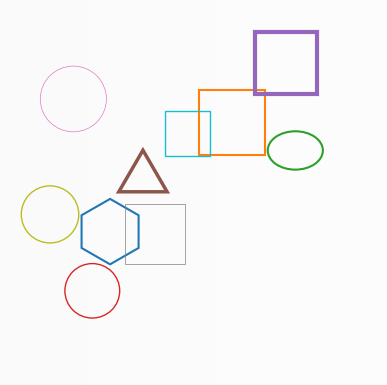[{"shape": "hexagon", "thickness": 1.5, "radius": 0.42, "center": [0.284, 0.398]}, {"shape": "square", "thickness": 1.5, "radius": 0.42, "center": [0.598, 0.681]}, {"shape": "oval", "thickness": 1.5, "radius": 0.36, "center": [0.762, 0.609]}, {"shape": "circle", "thickness": 1, "radius": 0.35, "center": [0.238, 0.245]}, {"shape": "square", "thickness": 3, "radius": 0.4, "center": [0.739, 0.837]}, {"shape": "triangle", "thickness": 2.5, "radius": 0.36, "center": [0.369, 0.538]}, {"shape": "circle", "thickness": 0.5, "radius": 0.43, "center": [0.189, 0.743]}, {"shape": "square", "thickness": 0.5, "radius": 0.39, "center": [0.399, 0.393]}, {"shape": "circle", "thickness": 1, "radius": 0.37, "center": [0.129, 0.443]}, {"shape": "square", "thickness": 1, "radius": 0.29, "center": [0.484, 0.654]}]